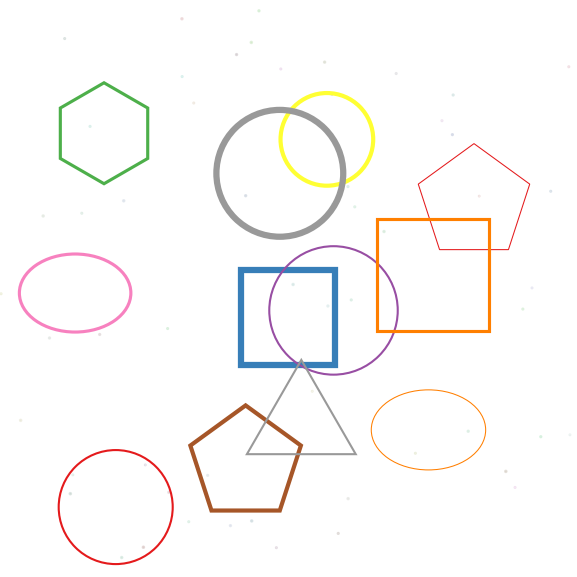[{"shape": "circle", "thickness": 1, "radius": 0.49, "center": [0.2, 0.121]}, {"shape": "pentagon", "thickness": 0.5, "radius": 0.51, "center": [0.821, 0.649]}, {"shape": "square", "thickness": 3, "radius": 0.41, "center": [0.499, 0.449]}, {"shape": "hexagon", "thickness": 1.5, "radius": 0.44, "center": [0.18, 0.768]}, {"shape": "circle", "thickness": 1, "radius": 0.56, "center": [0.578, 0.462]}, {"shape": "oval", "thickness": 0.5, "radius": 0.5, "center": [0.742, 0.255]}, {"shape": "square", "thickness": 1.5, "radius": 0.49, "center": [0.75, 0.523]}, {"shape": "circle", "thickness": 2, "radius": 0.4, "center": [0.566, 0.758]}, {"shape": "pentagon", "thickness": 2, "radius": 0.5, "center": [0.425, 0.197]}, {"shape": "oval", "thickness": 1.5, "radius": 0.48, "center": [0.13, 0.492]}, {"shape": "triangle", "thickness": 1, "radius": 0.54, "center": [0.522, 0.267]}, {"shape": "circle", "thickness": 3, "radius": 0.55, "center": [0.485, 0.699]}]